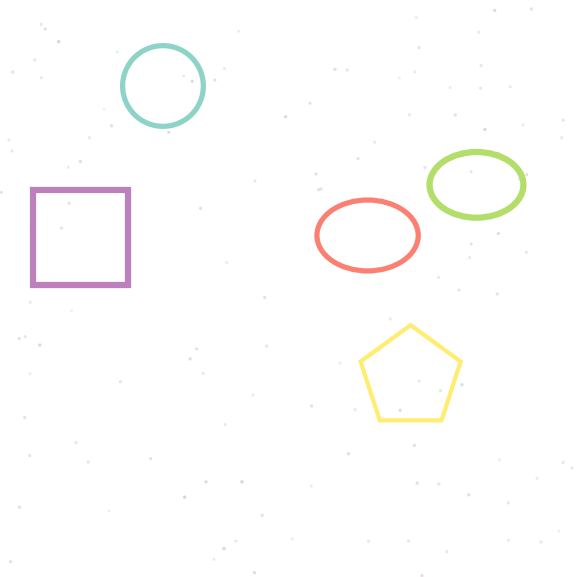[{"shape": "circle", "thickness": 2.5, "radius": 0.35, "center": [0.282, 0.85]}, {"shape": "oval", "thickness": 2.5, "radius": 0.44, "center": [0.637, 0.591]}, {"shape": "oval", "thickness": 3, "radius": 0.41, "center": [0.825, 0.679]}, {"shape": "square", "thickness": 3, "radius": 0.41, "center": [0.139, 0.587]}, {"shape": "pentagon", "thickness": 2, "radius": 0.46, "center": [0.711, 0.345]}]